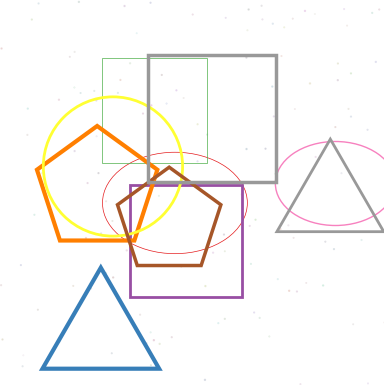[{"shape": "oval", "thickness": 0.5, "radius": 0.94, "center": [0.454, 0.473]}, {"shape": "triangle", "thickness": 3, "radius": 0.87, "center": [0.262, 0.13]}, {"shape": "square", "thickness": 0.5, "radius": 0.68, "center": [0.401, 0.712]}, {"shape": "square", "thickness": 2, "radius": 0.73, "center": [0.483, 0.374]}, {"shape": "pentagon", "thickness": 3, "radius": 0.82, "center": [0.252, 0.508]}, {"shape": "circle", "thickness": 2, "radius": 0.9, "center": [0.293, 0.568]}, {"shape": "pentagon", "thickness": 2.5, "radius": 0.71, "center": [0.439, 0.425]}, {"shape": "oval", "thickness": 1, "radius": 0.78, "center": [0.871, 0.523]}, {"shape": "triangle", "thickness": 2, "radius": 0.8, "center": [0.858, 0.478]}, {"shape": "square", "thickness": 2.5, "radius": 0.83, "center": [0.551, 0.692]}]